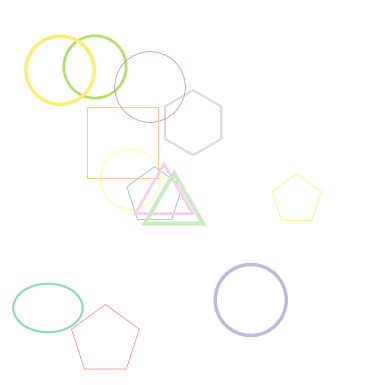[{"shape": "oval", "thickness": 1.5, "radius": 0.45, "center": [0.125, 0.2]}, {"shape": "circle", "thickness": 1, "radius": 0.39, "center": [0.339, 0.534]}, {"shape": "circle", "thickness": 2.5, "radius": 0.46, "center": [0.651, 0.221]}, {"shape": "pentagon", "thickness": 0.5, "radius": 0.46, "center": [0.274, 0.116]}, {"shape": "pentagon", "thickness": 0.5, "radius": 0.38, "center": [0.402, 0.491]}, {"shape": "square", "thickness": 0.5, "radius": 0.46, "center": [0.318, 0.63]}, {"shape": "circle", "thickness": 2, "radius": 0.4, "center": [0.247, 0.826]}, {"shape": "triangle", "thickness": 2, "radius": 0.43, "center": [0.426, 0.488]}, {"shape": "hexagon", "thickness": 1.5, "radius": 0.42, "center": [0.502, 0.681]}, {"shape": "circle", "thickness": 0.5, "radius": 0.46, "center": [0.39, 0.774]}, {"shape": "triangle", "thickness": 3, "radius": 0.44, "center": [0.452, 0.463]}, {"shape": "circle", "thickness": 2.5, "radius": 0.44, "center": [0.156, 0.818]}, {"shape": "pentagon", "thickness": 0.5, "radius": 0.33, "center": [0.771, 0.481]}]